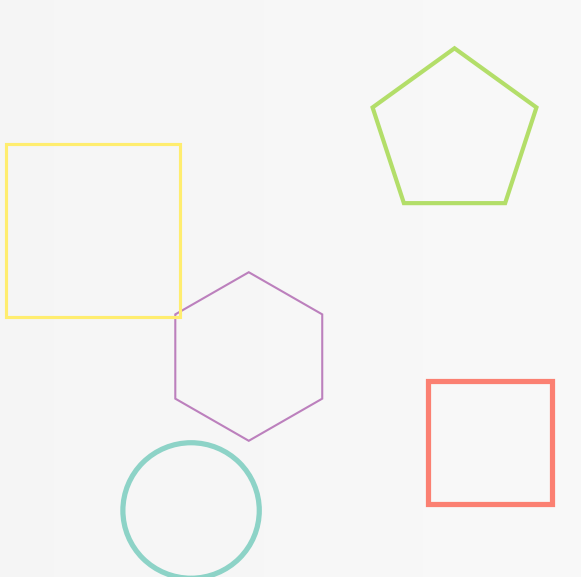[{"shape": "circle", "thickness": 2.5, "radius": 0.59, "center": [0.329, 0.115]}, {"shape": "square", "thickness": 2.5, "radius": 0.53, "center": [0.843, 0.232]}, {"shape": "pentagon", "thickness": 2, "radius": 0.74, "center": [0.782, 0.767]}, {"shape": "hexagon", "thickness": 1, "radius": 0.73, "center": [0.428, 0.382]}, {"shape": "square", "thickness": 1.5, "radius": 0.75, "center": [0.16, 0.601]}]